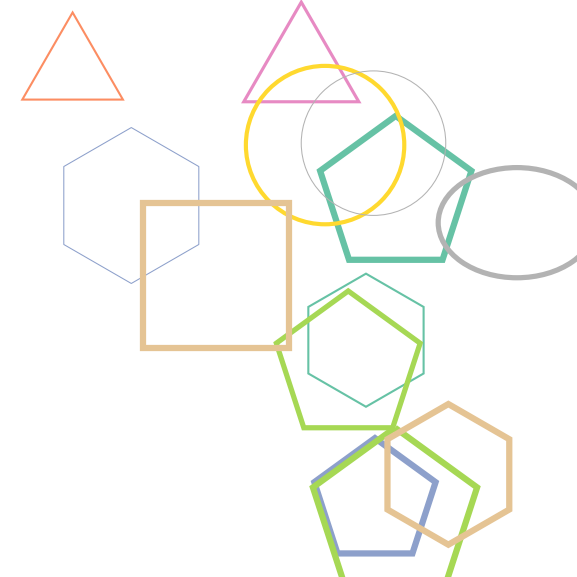[{"shape": "pentagon", "thickness": 3, "radius": 0.69, "center": [0.685, 0.661]}, {"shape": "hexagon", "thickness": 1, "radius": 0.58, "center": [0.634, 0.41]}, {"shape": "triangle", "thickness": 1, "radius": 0.5, "center": [0.126, 0.877]}, {"shape": "hexagon", "thickness": 0.5, "radius": 0.67, "center": [0.227, 0.643]}, {"shape": "pentagon", "thickness": 3, "radius": 0.55, "center": [0.649, 0.13]}, {"shape": "triangle", "thickness": 1.5, "radius": 0.58, "center": [0.522, 0.88]}, {"shape": "pentagon", "thickness": 2.5, "radius": 0.65, "center": [0.603, 0.364]}, {"shape": "pentagon", "thickness": 3, "radius": 0.75, "center": [0.684, 0.109]}, {"shape": "circle", "thickness": 2, "radius": 0.69, "center": [0.563, 0.748]}, {"shape": "square", "thickness": 3, "radius": 0.63, "center": [0.374, 0.522]}, {"shape": "hexagon", "thickness": 3, "radius": 0.61, "center": [0.776, 0.178]}, {"shape": "circle", "thickness": 0.5, "radius": 0.63, "center": [0.647, 0.751]}, {"shape": "oval", "thickness": 2.5, "radius": 0.68, "center": [0.895, 0.614]}]